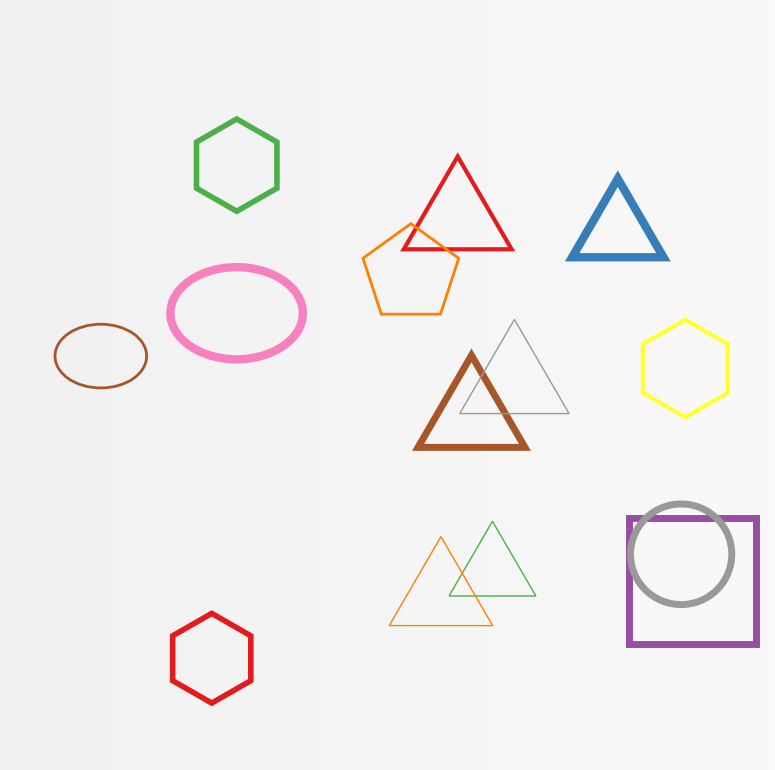[{"shape": "hexagon", "thickness": 2, "radius": 0.29, "center": [0.273, 0.145]}, {"shape": "triangle", "thickness": 1.5, "radius": 0.4, "center": [0.591, 0.716]}, {"shape": "triangle", "thickness": 3, "radius": 0.34, "center": [0.797, 0.7]}, {"shape": "triangle", "thickness": 0.5, "radius": 0.32, "center": [0.635, 0.258]}, {"shape": "hexagon", "thickness": 2, "radius": 0.3, "center": [0.305, 0.786]}, {"shape": "square", "thickness": 2.5, "radius": 0.41, "center": [0.893, 0.246]}, {"shape": "triangle", "thickness": 0.5, "radius": 0.39, "center": [0.569, 0.226]}, {"shape": "pentagon", "thickness": 1, "radius": 0.32, "center": [0.53, 0.645]}, {"shape": "hexagon", "thickness": 1.5, "radius": 0.32, "center": [0.884, 0.521]}, {"shape": "triangle", "thickness": 2.5, "radius": 0.4, "center": [0.608, 0.459]}, {"shape": "oval", "thickness": 1, "radius": 0.3, "center": [0.13, 0.538]}, {"shape": "oval", "thickness": 3, "radius": 0.43, "center": [0.305, 0.593]}, {"shape": "triangle", "thickness": 0.5, "radius": 0.41, "center": [0.664, 0.504]}, {"shape": "circle", "thickness": 2.5, "radius": 0.33, "center": [0.879, 0.28]}]